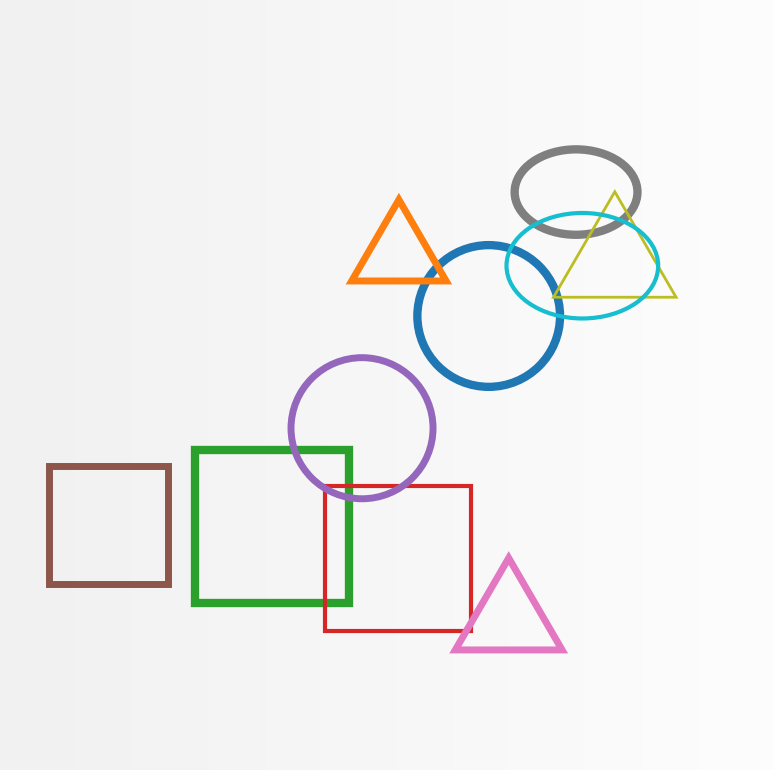[{"shape": "circle", "thickness": 3, "radius": 0.46, "center": [0.631, 0.59]}, {"shape": "triangle", "thickness": 2.5, "radius": 0.35, "center": [0.515, 0.67]}, {"shape": "square", "thickness": 3, "radius": 0.5, "center": [0.351, 0.316]}, {"shape": "square", "thickness": 1.5, "radius": 0.47, "center": [0.513, 0.274]}, {"shape": "circle", "thickness": 2.5, "radius": 0.46, "center": [0.467, 0.444]}, {"shape": "square", "thickness": 2.5, "radius": 0.38, "center": [0.14, 0.318]}, {"shape": "triangle", "thickness": 2.5, "radius": 0.4, "center": [0.656, 0.196]}, {"shape": "oval", "thickness": 3, "radius": 0.4, "center": [0.743, 0.751]}, {"shape": "triangle", "thickness": 1, "radius": 0.46, "center": [0.793, 0.66]}, {"shape": "oval", "thickness": 1.5, "radius": 0.49, "center": [0.751, 0.655]}]